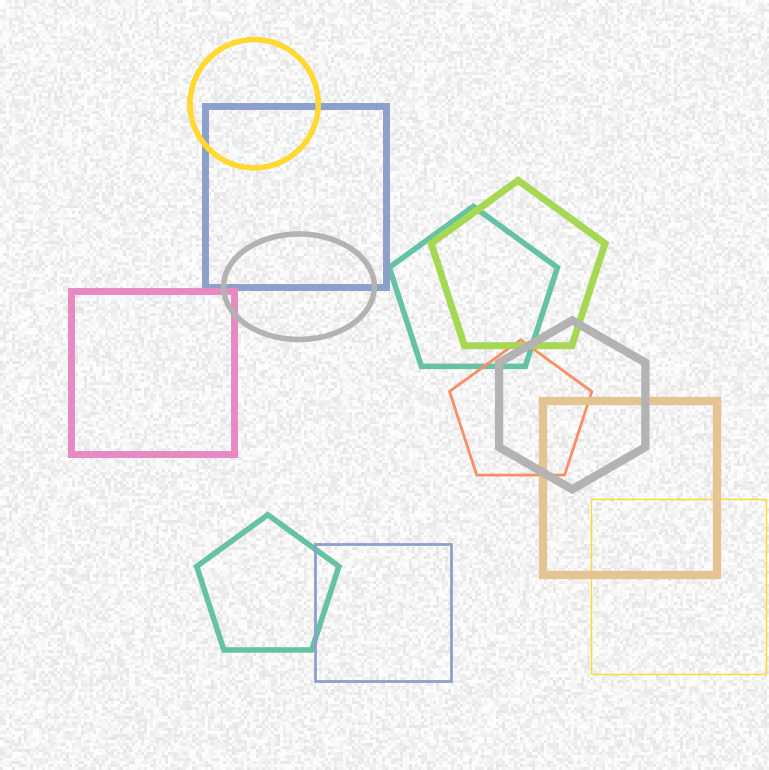[{"shape": "pentagon", "thickness": 2, "radius": 0.57, "center": [0.615, 0.617]}, {"shape": "pentagon", "thickness": 2, "radius": 0.49, "center": [0.348, 0.234]}, {"shape": "pentagon", "thickness": 1, "radius": 0.49, "center": [0.676, 0.462]}, {"shape": "square", "thickness": 1, "radius": 0.44, "center": [0.498, 0.205]}, {"shape": "square", "thickness": 2.5, "radius": 0.59, "center": [0.383, 0.744]}, {"shape": "square", "thickness": 2.5, "radius": 0.53, "center": [0.198, 0.517]}, {"shape": "pentagon", "thickness": 2.5, "radius": 0.59, "center": [0.673, 0.647]}, {"shape": "circle", "thickness": 2, "radius": 0.42, "center": [0.33, 0.865]}, {"shape": "square", "thickness": 0.5, "radius": 0.57, "center": [0.881, 0.238]}, {"shape": "square", "thickness": 3, "radius": 0.57, "center": [0.818, 0.366]}, {"shape": "hexagon", "thickness": 3, "radius": 0.55, "center": [0.743, 0.474]}, {"shape": "oval", "thickness": 2, "radius": 0.49, "center": [0.388, 0.628]}]